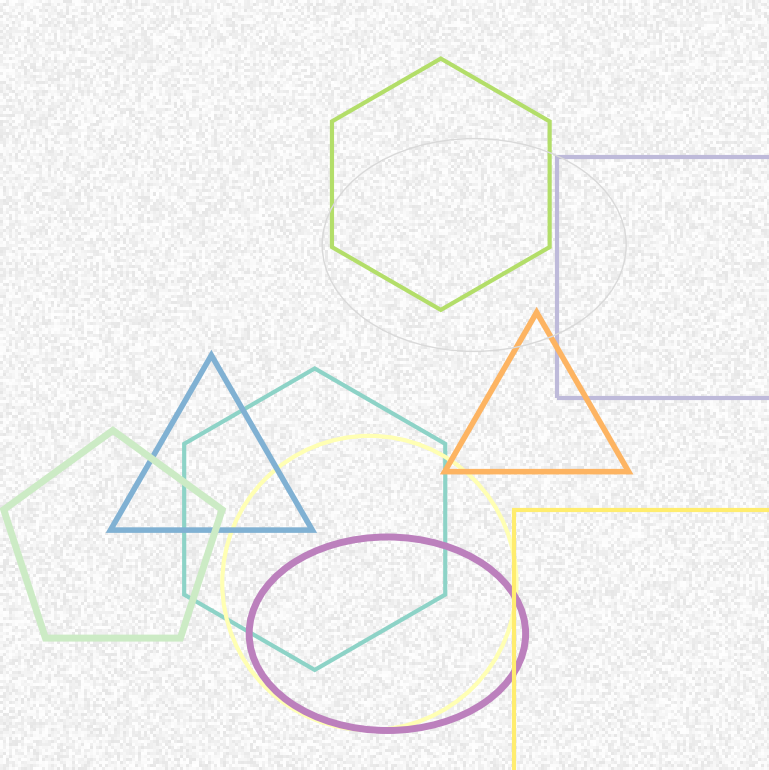[{"shape": "hexagon", "thickness": 1.5, "radius": 0.98, "center": [0.409, 0.326]}, {"shape": "circle", "thickness": 1.5, "radius": 0.96, "center": [0.48, 0.243]}, {"shape": "square", "thickness": 1.5, "radius": 0.78, "center": [0.88, 0.64]}, {"shape": "triangle", "thickness": 2, "radius": 0.76, "center": [0.275, 0.387]}, {"shape": "triangle", "thickness": 2, "radius": 0.69, "center": [0.697, 0.456]}, {"shape": "hexagon", "thickness": 1.5, "radius": 0.82, "center": [0.572, 0.761]}, {"shape": "oval", "thickness": 0.5, "radius": 0.99, "center": [0.616, 0.682]}, {"shape": "oval", "thickness": 2.5, "radius": 0.9, "center": [0.503, 0.177]}, {"shape": "pentagon", "thickness": 2.5, "radius": 0.75, "center": [0.147, 0.292]}, {"shape": "square", "thickness": 1.5, "radius": 0.95, "center": [0.857, 0.149]}]